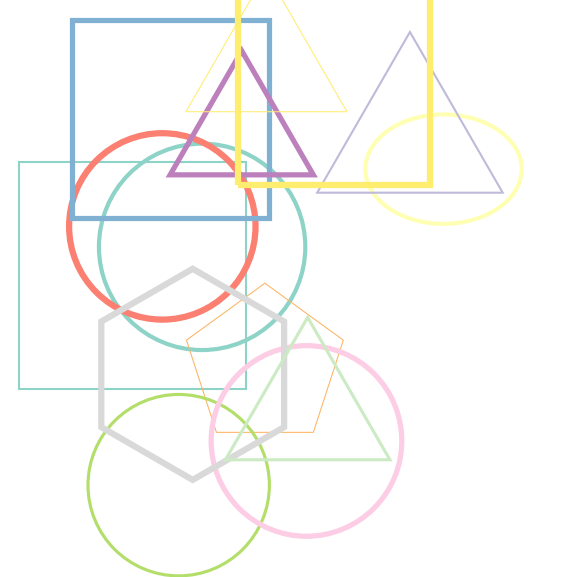[{"shape": "square", "thickness": 1, "radius": 0.99, "center": [0.229, 0.522]}, {"shape": "circle", "thickness": 2, "radius": 0.89, "center": [0.35, 0.572]}, {"shape": "oval", "thickness": 2, "radius": 0.68, "center": [0.768, 0.706]}, {"shape": "triangle", "thickness": 1, "radius": 0.93, "center": [0.71, 0.758]}, {"shape": "circle", "thickness": 3, "radius": 0.81, "center": [0.281, 0.607]}, {"shape": "square", "thickness": 2.5, "radius": 0.86, "center": [0.295, 0.793]}, {"shape": "pentagon", "thickness": 0.5, "radius": 0.71, "center": [0.459, 0.366]}, {"shape": "circle", "thickness": 1.5, "radius": 0.79, "center": [0.309, 0.159]}, {"shape": "circle", "thickness": 2.5, "radius": 0.83, "center": [0.531, 0.236]}, {"shape": "hexagon", "thickness": 3, "radius": 0.91, "center": [0.334, 0.351]}, {"shape": "triangle", "thickness": 2.5, "radius": 0.72, "center": [0.419, 0.768]}, {"shape": "triangle", "thickness": 1.5, "radius": 0.82, "center": [0.533, 0.285]}, {"shape": "triangle", "thickness": 0.5, "radius": 0.8, "center": [0.461, 0.886]}, {"shape": "square", "thickness": 3, "radius": 0.83, "center": [0.578, 0.845]}]